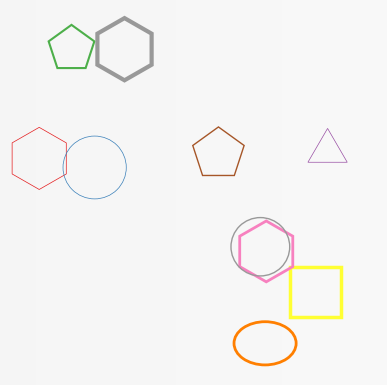[{"shape": "hexagon", "thickness": 0.5, "radius": 0.4, "center": [0.101, 0.589]}, {"shape": "circle", "thickness": 0.5, "radius": 0.41, "center": [0.244, 0.565]}, {"shape": "pentagon", "thickness": 1.5, "radius": 0.31, "center": [0.185, 0.873]}, {"shape": "triangle", "thickness": 0.5, "radius": 0.29, "center": [0.845, 0.608]}, {"shape": "oval", "thickness": 2, "radius": 0.4, "center": [0.684, 0.108]}, {"shape": "square", "thickness": 2.5, "radius": 0.33, "center": [0.814, 0.241]}, {"shape": "pentagon", "thickness": 1, "radius": 0.35, "center": [0.564, 0.601]}, {"shape": "hexagon", "thickness": 2, "radius": 0.4, "center": [0.687, 0.347]}, {"shape": "hexagon", "thickness": 3, "radius": 0.4, "center": [0.321, 0.872]}, {"shape": "circle", "thickness": 1, "radius": 0.38, "center": [0.672, 0.359]}]